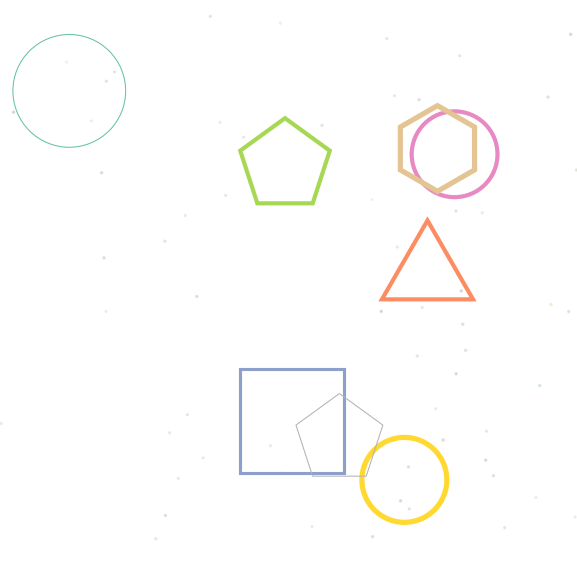[{"shape": "circle", "thickness": 0.5, "radius": 0.49, "center": [0.12, 0.842]}, {"shape": "triangle", "thickness": 2, "radius": 0.46, "center": [0.74, 0.526]}, {"shape": "square", "thickness": 1.5, "radius": 0.45, "center": [0.506, 0.27]}, {"shape": "circle", "thickness": 2, "radius": 0.37, "center": [0.787, 0.732]}, {"shape": "pentagon", "thickness": 2, "radius": 0.41, "center": [0.494, 0.713]}, {"shape": "circle", "thickness": 2.5, "radius": 0.37, "center": [0.7, 0.168]}, {"shape": "hexagon", "thickness": 2.5, "radius": 0.37, "center": [0.758, 0.742]}, {"shape": "pentagon", "thickness": 0.5, "radius": 0.4, "center": [0.588, 0.239]}]